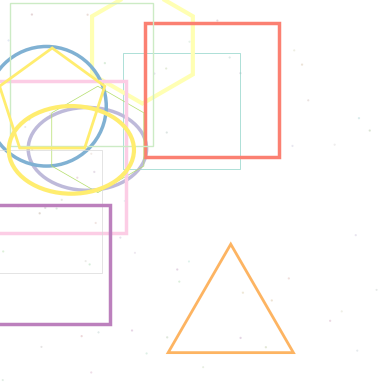[{"shape": "square", "thickness": 0.5, "radius": 0.76, "center": [0.471, 0.712]}, {"shape": "hexagon", "thickness": 3, "radius": 0.76, "center": [0.37, 0.882]}, {"shape": "oval", "thickness": 2.5, "radius": 0.77, "center": [0.227, 0.613]}, {"shape": "square", "thickness": 2.5, "radius": 0.87, "center": [0.551, 0.766]}, {"shape": "circle", "thickness": 2.5, "radius": 0.78, "center": [0.121, 0.724]}, {"shape": "triangle", "thickness": 2, "radius": 0.94, "center": [0.599, 0.178]}, {"shape": "hexagon", "thickness": 0.5, "radius": 0.69, "center": [0.254, 0.638]}, {"shape": "square", "thickness": 2.5, "radius": 0.99, "center": [0.131, 0.591]}, {"shape": "square", "thickness": 0.5, "radius": 0.8, "center": [0.105, 0.451]}, {"shape": "square", "thickness": 2.5, "radius": 0.78, "center": [0.131, 0.313]}, {"shape": "square", "thickness": 1, "radius": 0.93, "center": [0.212, 0.806]}, {"shape": "pentagon", "thickness": 2, "radius": 0.72, "center": [0.136, 0.732]}, {"shape": "oval", "thickness": 3, "radius": 0.81, "center": [0.185, 0.611]}]